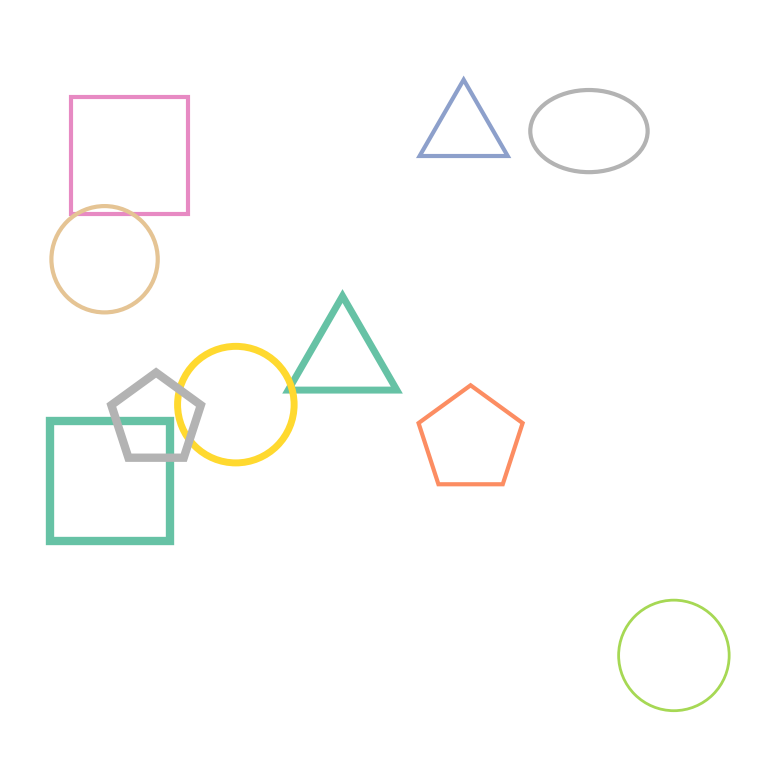[{"shape": "triangle", "thickness": 2.5, "radius": 0.41, "center": [0.445, 0.534]}, {"shape": "square", "thickness": 3, "radius": 0.39, "center": [0.143, 0.376]}, {"shape": "pentagon", "thickness": 1.5, "radius": 0.36, "center": [0.611, 0.429]}, {"shape": "triangle", "thickness": 1.5, "radius": 0.33, "center": [0.602, 0.83]}, {"shape": "square", "thickness": 1.5, "radius": 0.38, "center": [0.168, 0.798]}, {"shape": "circle", "thickness": 1, "radius": 0.36, "center": [0.875, 0.149]}, {"shape": "circle", "thickness": 2.5, "radius": 0.38, "center": [0.306, 0.475]}, {"shape": "circle", "thickness": 1.5, "radius": 0.35, "center": [0.136, 0.663]}, {"shape": "pentagon", "thickness": 3, "radius": 0.31, "center": [0.203, 0.455]}, {"shape": "oval", "thickness": 1.5, "radius": 0.38, "center": [0.765, 0.83]}]